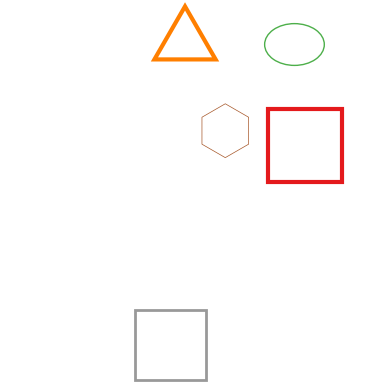[{"shape": "square", "thickness": 3, "radius": 0.48, "center": [0.793, 0.622]}, {"shape": "oval", "thickness": 1, "radius": 0.39, "center": [0.765, 0.884]}, {"shape": "triangle", "thickness": 3, "radius": 0.46, "center": [0.481, 0.892]}, {"shape": "hexagon", "thickness": 0.5, "radius": 0.35, "center": [0.585, 0.661]}, {"shape": "square", "thickness": 2, "radius": 0.46, "center": [0.443, 0.104]}]